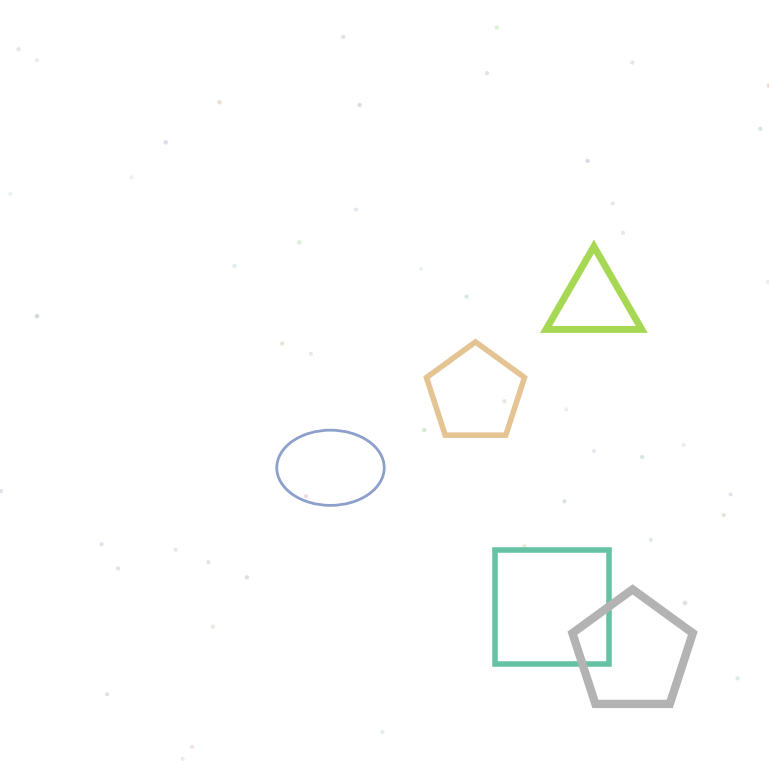[{"shape": "square", "thickness": 2, "radius": 0.37, "center": [0.717, 0.211]}, {"shape": "oval", "thickness": 1, "radius": 0.35, "center": [0.429, 0.393]}, {"shape": "triangle", "thickness": 2.5, "radius": 0.36, "center": [0.771, 0.608]}, {"shape": "pentagon", "thickness": 2, "radius": 0.33, "center": [0.618, 0.489]}, {"shape": "pentagon", "thickness": 3, "radius": 0.41, "center": [0.822, 0.152]}]